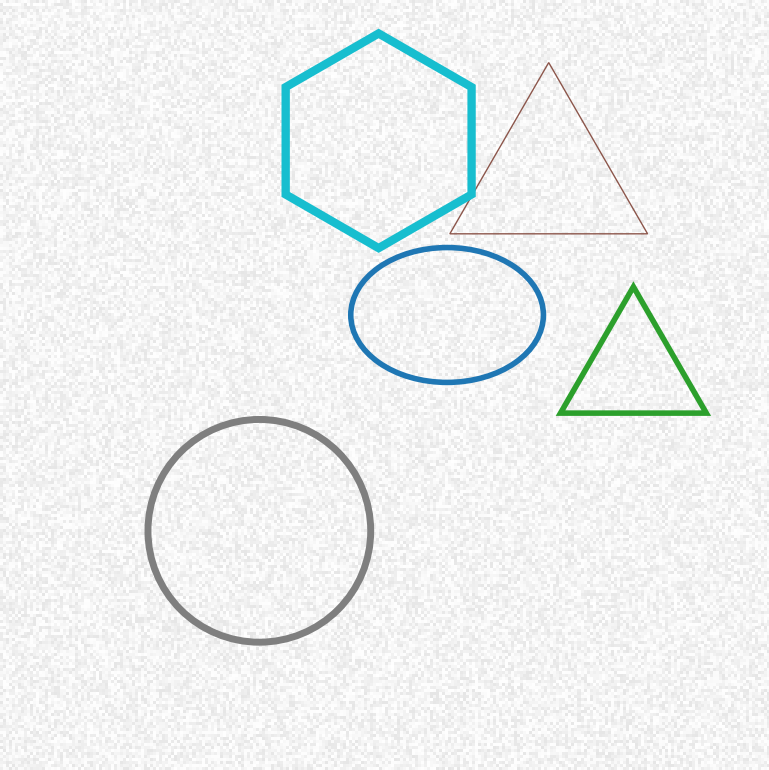[{"shape": "oval", "thickness": 2, "radius": 0.63, "center": [0.581, 0.591]}, {"shape": "triangle", "thickness": 2, "radius": 0.55, "center": [0.823, 0.518]}, {"shape": "triangle", "thickness": 0.5, "radius": 0.74, "center": [0.713, 0.77]}, {"shape": "circle", "thickness": 2.5, "radius": 0.72, "center": [0.337, 0.311]}, {"shape": "hexagon", "thickness": 3, "radius": 0.7, "center": [0.492, 0.817]}]